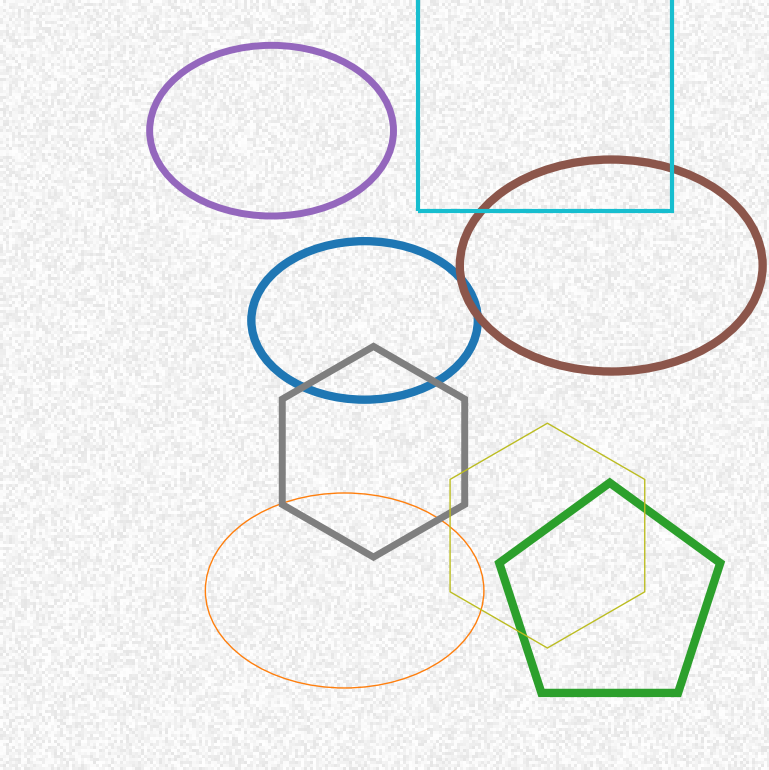[{"shape": "oval", "thickness": 3, "radius": 0.74, "center": [0.473, 0.584]}, {"shape": "oval", "thickness": 0.5, "radius": 0.9, "center": [0.448, 0.233]}, {"shape": "pentagon", "thickness": 3, "radius": 0.75, "center": [0.792, 0.222]}, {"shape": "oval", "thickness": 2.5, "radius": 0.79, "center": [0.353, 0.83]}, {"shape": "oval", "thickness": 3, "radius": 0.98, "center": [0.794, 0.655]}, {"shape": "hexagon", "thickness": 2.5, "radius": 0.68, "center": [0.485, 0.413]}, {"shape": "hexagon", "thickness": 0.5, "radius": 0.73, "center": [0.711, 0.304]}, {"shape": "square", "thickness": 1.5, "radius": 0.83, "center": [0.708, 0.891]}]